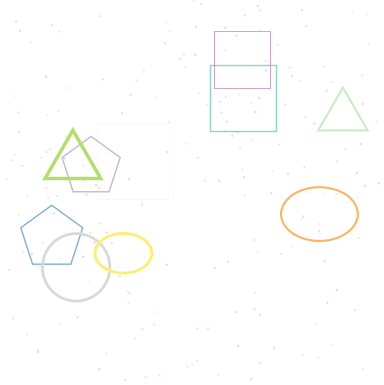[{"shape": "square", "thickness": 1, "radius": 0.43, "center": [0.632, 0.745]}, {"shape": "square", "thickness": 0.5, "radius": 0.49, "center": [0.351, 0.581]}, {"shape": "pentagon", "thickness": 1, "radius": 0.4, "center": [0.237, 0.566]}, {"shape": "pentagon", "thickness": 1, "radius": 0.42, "center": [0.134, 0.382]}, {"shape": "oval", "thickness": 1.5, "radius": 0.5, "center": [0.83, 0.444]}, {"shape": "triangle", "thickness": 2.5, "radius": 0.42, "center": [0.189, 0.578]}, {"shape": "circle", "thickness": 2, "radius": 0.44, "center": [0.198, 0.306]}, {"shape": "square", "thickness": 0.5, "radius": 0.37, "center": [0.628, 0.845]}, {"shape": "triangle", "thickness": 1.5, "radius": 0.37, "center": [0.891, 0.698]}, {"shape": "oval", "thickness": 2, "radius": 0.37, "center": [0.321, 0.342]}]